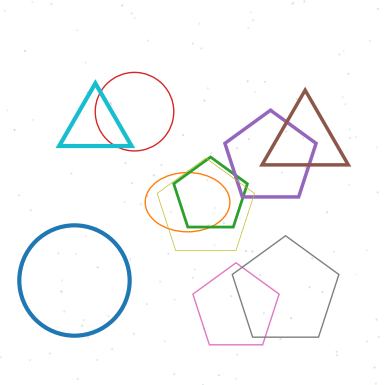[{"shape": "circle", "thickness": 3, "radius": 0.72, "center": [0.193, 0.271]}, {"shape": "oval", "thickness": 1, "radius": 0.55, "center": [0.487, 0.475]}, {"shape": "pentagon", "thickness": 2, "radius": 0.5, "center": [0.547, 0.492]}, {"shape": "circle", "thickness": 1, "radius": 0.51, "center": [0.349, 0.71]}, {"shape": "pentagon", "thickness": 2.5, "radius": 0.62, "center": [0.703, 0.589]}, {"shape": "triangle", "thickness": 2.5, "radius": 0.65, "center": [0.793, 0.636]}, {"shape": "pentagon", "thickness": 1, "radius": 0.59, "center": [0.613, 0.2]}, {"shape": "pentagon", "thickness": 1, "radius": 0.73, "center": [0.742, 0.242]}, {"shape": "pentagon", "thickness": 0.5, "radius": 0.66, "center": [0.535, 0.457]}, {"shape": "triangle", "thickness": 3, "radius": 0.54, "center": [0.248, 0.675]}]